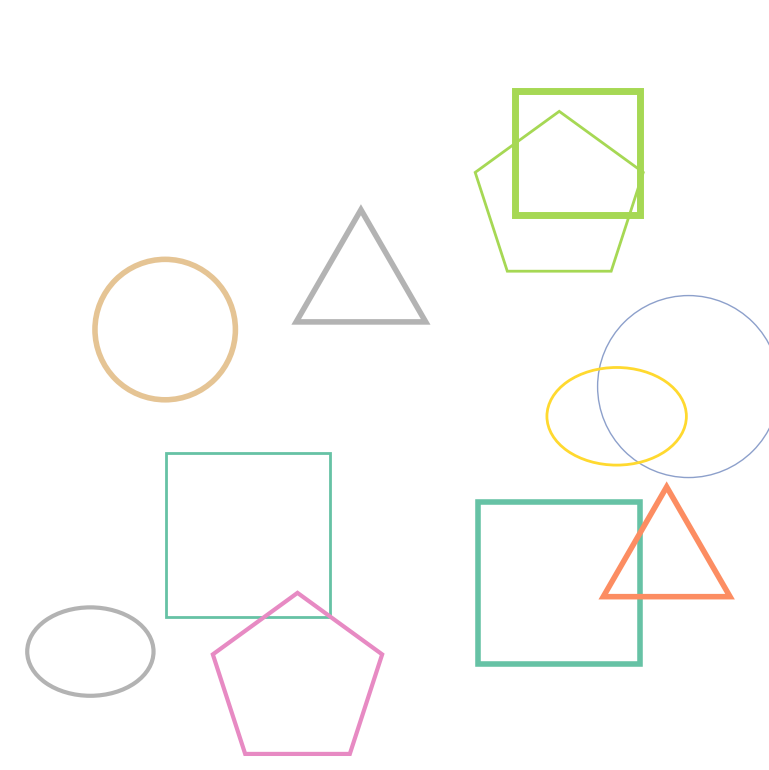[{"shape": "square", "thickness": 1, "radius": 0.53, "center": [0.322, 0.305]}, {"shape": "square", "thickness": 2, "radius": 0.53, "center": [0.725, 0.242]}, {"shape": "triangle", "thickness": 2, "radius": 0.48, "center": [0.866, 0.273]}, {"shape": "circle", "thickness": 0.5, "radius": 0.59, "center": [0.894, 0.498]}, {"shape": "pentagon", "thickness": 1.5, "radius": 0.58, "center": [0.386, 0.114]}, {"shape": "square", "thickness": 2.5, "radius": 0.4, "center": [0.75, 0.801]}, {"shape": "pentagon", "thickness": 1, "radius": 0.57, "center": [0.726, 0.741]}, {"shape": "oval", "thickness": 1, "radius": 0.45, "center": [0.801, 0.459]}, {"shape": "circle", "thickness": 2, "radius": 0.46, "center": [0.215, 0.572]}, {"shape": "triangle", "thickness": 2, "radius": 0.49, "center": [0.469, 0.63]}, {"shape": "oval", "thickness": 1.5, "radius": 0.41, "center": [0.117, 0.154]}]